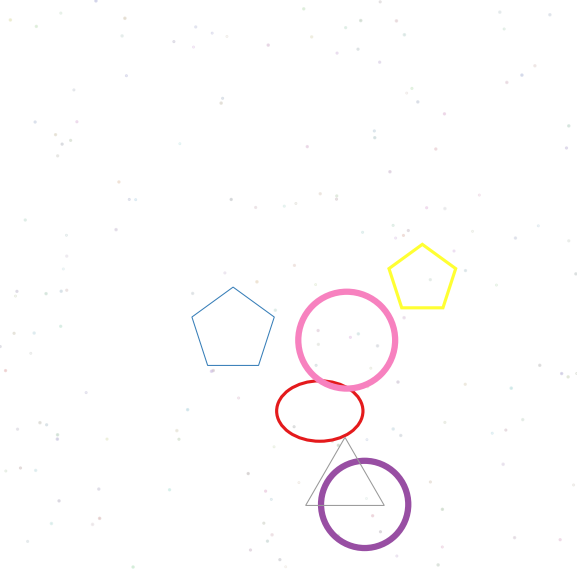[{"shape": "oval", "thickness": 1.5, "radius": 0.37, "center": [0.554, 0.287]}, {"shape": "pentagon", "thickness": 0.5, "radius": 0.37, "center": [0.404, 0.427]}, {"shape": "circle", "thickness": 3, "radius": 0.38, "center": [0.631, 0.126]}, {"shape": "pentagon", "thickness": 1.5, "radius": 0.3, "center": [0.731, 0.515]}, {"shape": "circle", "thickness": 3, "radius": 0.42, "center": [0.6, 0.41]}, {"shape": "triangle", "thickness": 0.5, "radius": 0.39, "center": [0.597, 0.163]}]